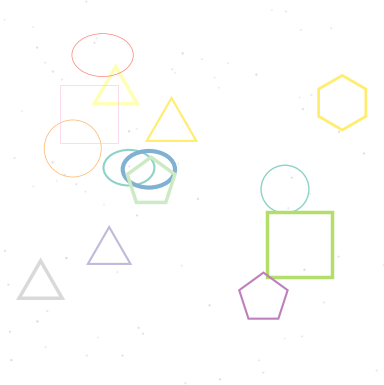[{"shape": "circle", "thickness": 1, "radius": 0.31, "center": [0.74, 0.509]}, {"shape": "oval", "thickness": 1.5, "radius": 0.33, "center": [0.335, 0.564]}, {"shape": "triangle", "thickness": 2.5, "radius": 0.32, "center": [0.301, 0.763]}, {"shape": "triangle", "thickness": 1.5, "radius": 0.32, "center": [0.284, 0.346]}, {"shape": "oval", "thickness": 0.5, "radius": 0.4, "center": [0.267, 0.857]}, {"shape": "oval", "thickness": 3, "radius": 0.34, "center": [0.387, 0.56]}, {"shape": "circle", "thickness": 0.5, "radius": 0.37, "center": [0.189, 0.614]}, {"shape": "square", "thickness": 2.5, "radius": 0.42, "center": [0.778, 0.365]}, {"shape": "square", "thickness": 0.5, "radius": 0.38, "center": [0.23, 0.705]}, {"shape": "triangle", "thickness": 2.5, "radius": 0.32, "center": [0.106, 0.258]}, {"shape": "pentagon", "thickness": 1.5, "radius": 0.33, "center": [0.684, 0.226]}, {"shape": "pentagon", "thickness": 2.5, "radius": 0.32, "center": [0.392, 0.527]}, {"shape": "triangle", "thickness": 1.5, "radius": 0.37, "center": [0.446, 0.671]}, {"shape": "hexagon", "thickness": 2, "radius": 0.35, "center": [0.889, 0.733]}]